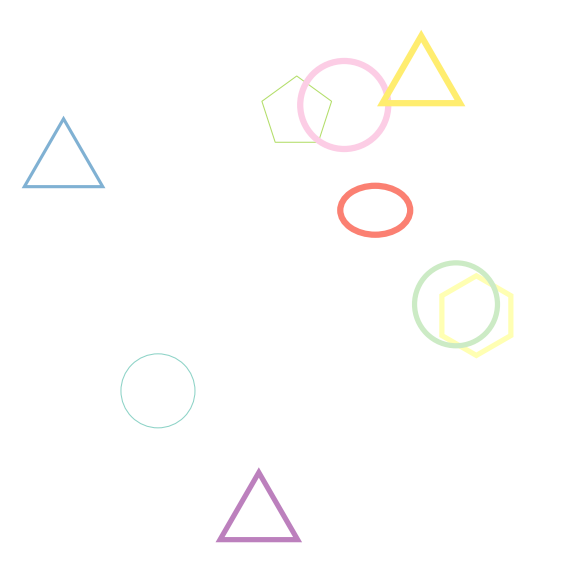[{"shape": "circle", "thickness": 0.5, "radius": 0.32, "center": [0.274, 0.322]}, {"shape": "hexagon", "thickness": 2.5, "radius": 0.34, "center": [0.825, 0.453]}, {"shape": "oval", "thickness": 3, "radius": 0.3, "center": [0.65, 0.635]}, {"shape": "triangle", "thickness": 1.5, "radius": 0.39, "center": [0.11, 0.715]}, {"shape": "pentagon", "thickness": 0.5, "radius": 0.32, "center": [0.514, 0.804]}, {"shape": "circle", "thickness": 3, "radius": 0.38, "center": [0.596, 0.817]}, {"shape": "triangle", "thickness": 2.5, "radius": 0.39, "center": [0.448, 0.103]}, {"shape": "circle", "thickness": 2.5, "radius": 0.36, "center": [0.79, 0.472]}, {"shape": "triangle", "thickness": 3, "radius": 0.39, "center": [0.729, 0.859]}]